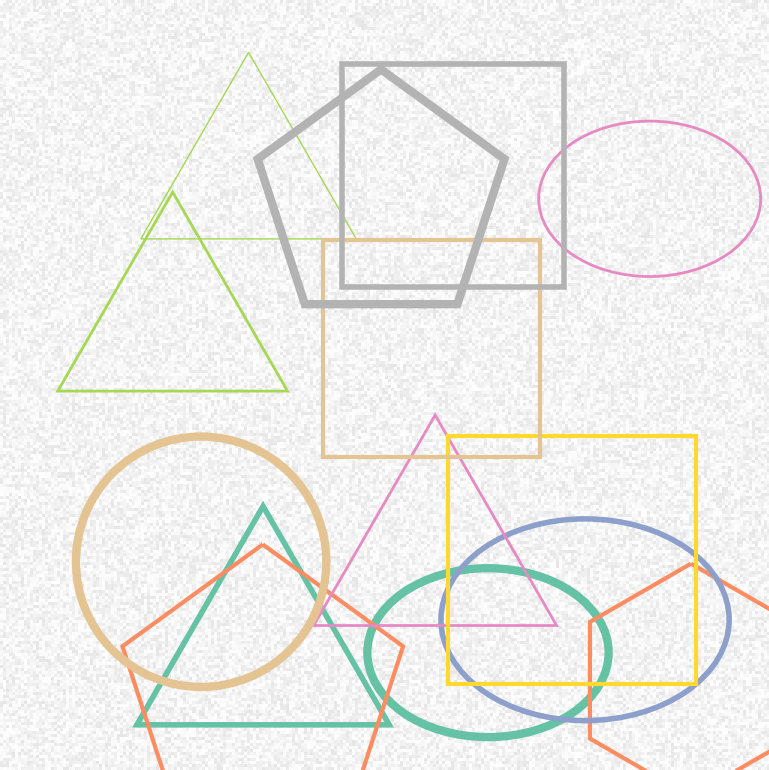[{"shape": "oval", "thickness": 3, "radius": 0.78, "center": [0.634, 0.152]}, {"shape": "triangle", "thickness": 2, "radius": 0.95, "center": [0.342, 0.153]}, {"shape": "pentagon", "thickness": 1.5, "radius": 0.96, "center": [0.341, 0.101]}, {"shape": "hexagon", "thickness": 1.5, "radius": 0.76, "center": [0.897, 0.117]}, {"shape": "oval", "thickness": 2, "radius": 0.94, "center": [0.76, 0.195]}, {"shape": "oval", "thickness": 1, "radius": 0.72, "center": [0.844, 0.742]}, {"shape": "triangle", "thickness": 1, "radius": 0.91, "center": [0.565, 0.279]}, {"shape": "triangle", "thickness": 1, "radius": 0.86, "center": [0.224, 0.578]}, {"shape": "triangle", "thickness": 0.5, "radius": 0.81, "center": [0.323, 0.77]}, {"shape": "square", "thickness": 1.5, "radius": 0.81, "center": [0.742, 0.272]}, {"shape": "square", "thickness": 1.5, "radius": 0.7, "center": [0.561, 0.547]}, {"shape": "circle", "thickness": 3, "radius": 0.81, "center": [0.261, 0.27]}, {"shape": "pentagon", "thickness": 3, "radius": 0.84, "center": [0.495, 0.741]}, {"shape": "square", "thickness": 2, "radius": 0.72, "center": [0.589, 0.772]}]